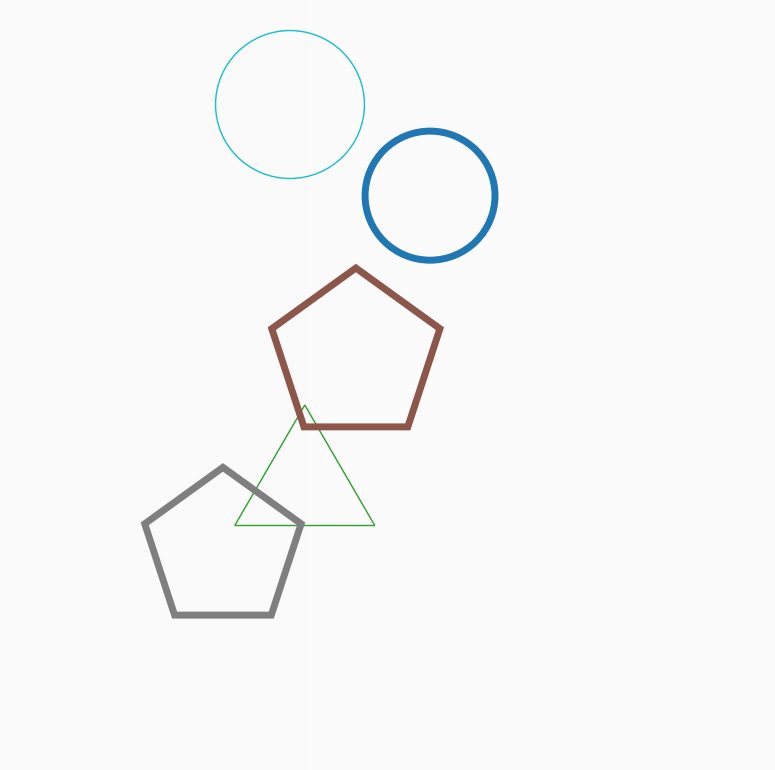[{"shape": "circle", "thickness": 2.5, "radius": 0.42, "center": [0.555, 0.746]}, {"shape": "triangle", "thickness": 0.5, "radius": 0.52, "center": [0.393, 0.37]}, {"shape": "pentagon", "thickness": 2.5, "radius": 0.57, "center": [0.459, 0.538]}, {"shape": "pentagon", "thickness": 2.5, "radius": 0.53, "center": [0.288, 0.287]}, {"shape": "circle", "thickness": 0.5, "radius": 0.48, "center": [0.374, 0.864]}]